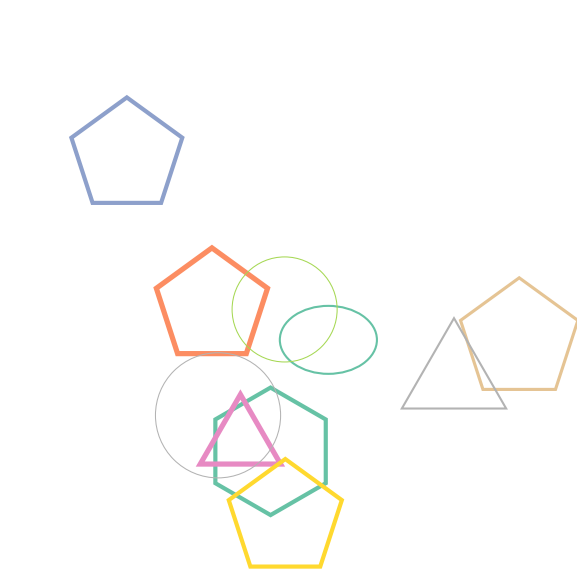[{"shape": "oval", "thickness": 1, "radius": 0.42, "center": [0.569, 0.411]}, {"shape": "hexagon", "thickness": 2, "radius": 0.55, "center": [0.469, 0.218]}, {"shape": "pentagon", "thickness": 2.5, "radius": 0.51, "center": [0.367, 0.469]}, {"shape": "pentagon", "thickness": 2, "radius": 0.5, "center": [0.22, 0.729]}, {"shape": "triangle", "thickness": 2.5, "radius": 0.4, "center": [0.416, 0.236]}, {"shape": "circle", "thickness": 0.5, "radius": 0.45, "center": [0.493, 0.463]}, {"shape": "pentagon", "thickness": 2, "radius": 0.51, "center": [0.494, 0.101]}, {"shape": "pentagon", "thickness": 1.5, "radius": 0.53, "center": [0.899, 0.411]}, {"shape": "triangle", "thickness": 1, "radius": 0.52, "center": [0.786, 0.344]}, {"shape": "circle", "thickness": 0.5, "radius": 0.54, "center": [0.378, 0.28]}]